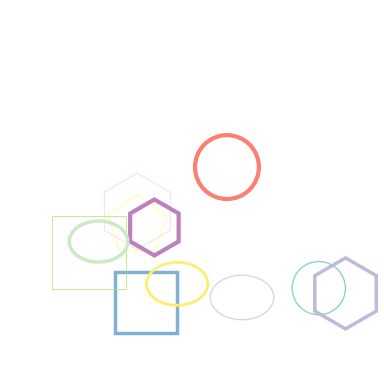[{"shape": "circle", "thickness": 1, "radius": 0.35, "center": [0.828, 0.252]}, {"shape": "pentagon", "thickness": 1, "radius": 0.4, "center": [0.357, 0.415]}, {"shape": "hexagon", "thickness": 2.5, "radius": 0.46, "center": [0.898, 0.238]}, {"shape": "circle", "thickness": 3, "radius": 0.41, "center": [0.589, 0.566]}, {"shape": "square", "thickness": 2.5, "radius": 0.4, "center": [0.379, 0.214]}, {"shape": "square", "thickness": 0.5, "radius": 0.48, "center": [0.231, 0.344]}, {"shape": "hexagon", "thickness": 0.5, "radius": 0.49, "center": [0.357, 0.451]}, {"shape": "oval", "thickness": 1, "radius": 0.41, "center": [0.629, 0.227]}, {"shape": "hexagon", "thickness": 3, "radius": 0.36, "center": [0.401, 0.409]}, {"shape": "oval", "thickness": 2.5, "radius": 0.38, "center": [0.256, 0.373]}, {"shape": "oval", "thickness": 2, "radius": 0.4, "center": [0.46, 0.263]}]